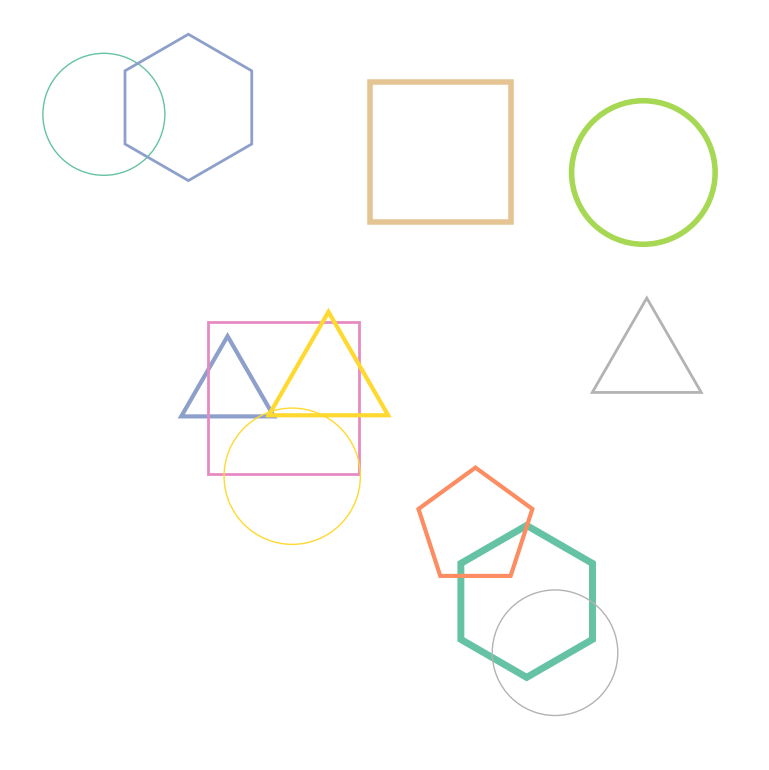[{"shape": "circle", "thickness": 0.5, "radius": 0.4, "center": [0.135, 0.852]}, {"shape": "hexagon", "thickness": 2.5, "radius": 0.49, "center": [0.684, 0.219]}, {"shape": "pentagon", "thickness": 1.5, "radius": 0.39, "center": [0.617, 0.315]}, {"shape": "hexagon", "thickness": 1, "radius": 0.48, "center": [0.245, 0.86]}, {"shape": "triangle", "thickness": 1.5, "radius": 0.35, "center": [0.296, 0.494]}, {"shape": "square", "thickness": 1, "radius": 0.49, "center": [0.368, 0.483]}, {"shape": "circle", "thickness": 2, "radius": 0.47, "center": [0.836, 0.776]}, {"shape": "circle", "thickness": 0.5, "radius": 0.44, "center": [0.379, 0.382]}, {"shape": "triangle", "thickness": 1.5, "radius": 0.45, "center": [0.427, 0.505]}, {"shape": "square", "thickness": 2, "radius": 0.46, "center": [0.572, 0.803]}, {"shape": "circle", "thickness": 0.5, "radius": 0.41, "center": [0.721, 0.152]}, {"shape": "triangle", "thickness": 1, "radius": 0.41, "center": [0.84, 0.531]}]